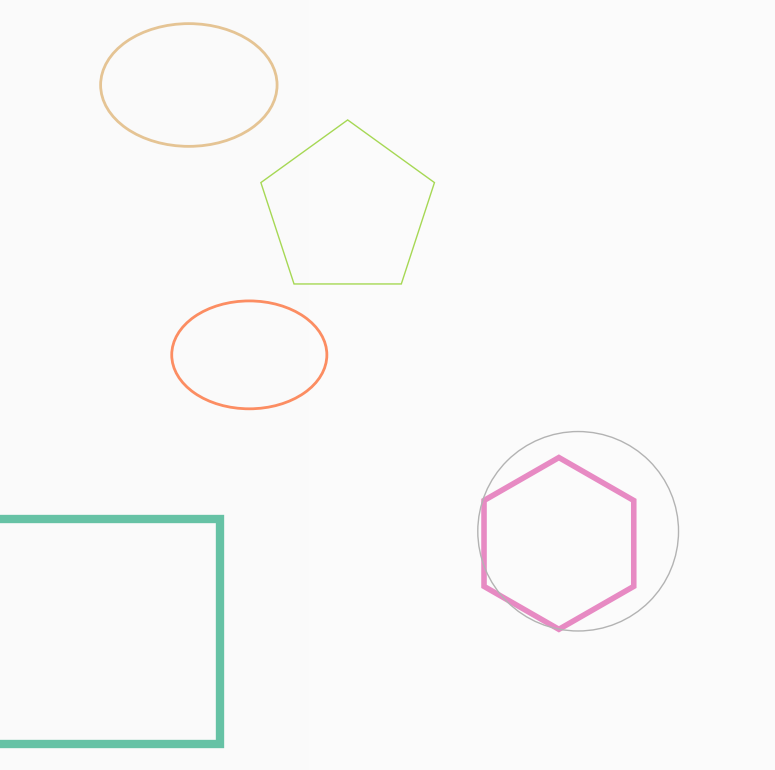[{"shape": "square", "thickness": 3, "radius": 0.73, "center": [0.138, 0.18]}, {"shape": "oval", "thickness": 1, "radius": 0.5, "center": [0.322, 0.539]}, {"shape": "hexagon", "thickness": 2, "radius": 0.56, "center": [0.721, 0.294]}, {"shape": "pentagon", "thickness": 0.5, "radius": 0.59, "center": [0.449, 0.726]}, {"shape": "oval", "thickness": 1, "radius": 0.57, "center": [0.244, 0.89]}, {"shape": "circle", "thickness": 0.5, "radius": 0.65, "center": [0.746, 0.31]}]